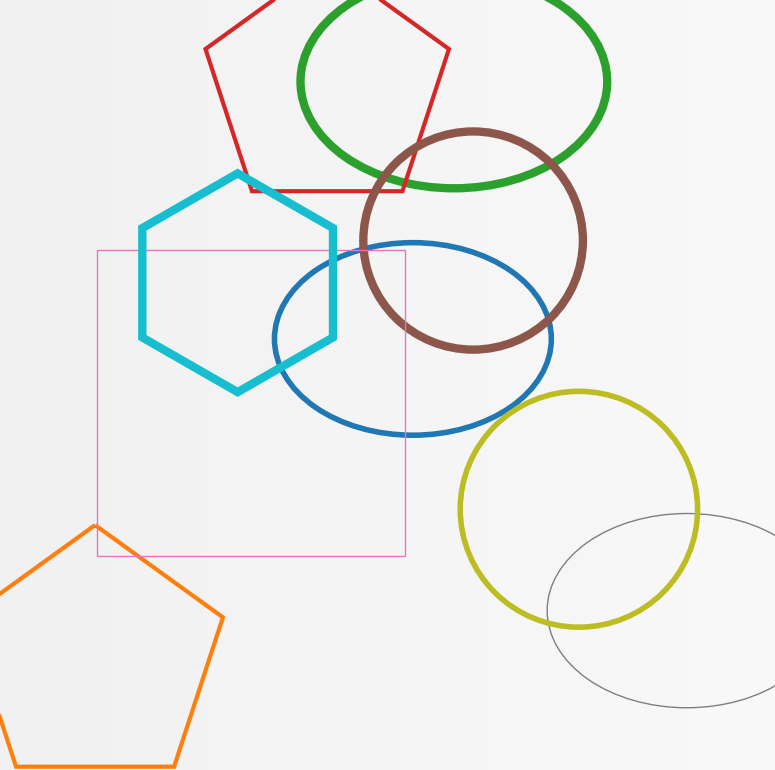[{"shape": "oval", "thickness": 2, "radius": 0.89, "center": [0.533, 0.56]}, {"shape": "pentagon", "thickness": 1.5, "radius": 0.87, "center": [0.123, 0.145]}, {"shape": "oval", "thickness": 3, "radius": 0.99, "center": [0.586, 0.894]}, {"shape": "pentagon", "thickness": 1.5, "radius": 0.83, "center": [0.422, 0.885]}, {"shape": "circle", "thickness": 3, "radius": 0.71, "center": [0.61, 0.688]}, {"shape": "square", "thickness": 0.5, "radius": 0.99, "center": [0.324, 0.476]}, {"shape": "oval", "thickness": 0.5, "radius": 0.9, "center": [0.886, 0.207]}, {"shape": "circle", "thickness": 2, "radius": 0.77, "center": [0.747, 0.339]}, {"shape": "hexagon", "thickness": 3, "radius": 0.71, "center": [0.307, 0.633]}]